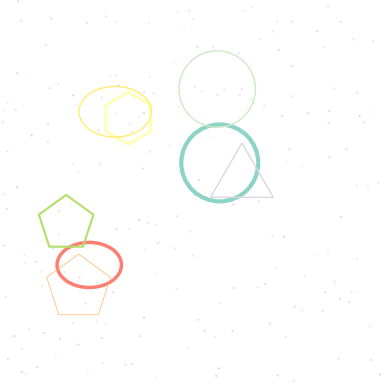[{"shape": "circle", "thickness": 3, "radius": 0.5, "center": [0.571, 0.577]}, {"shape": "hexagon", "thickness": 2, "radius": 0.34, "center": [0.333, 0.693]}, {"shape": "oval", "thickness": 2.5, "radius": 0.42, "center": [0.232, 0.312]}, {"shape": "pentagon", "thickness": 0.5, "radius": 0.44, "center": [0.204, 0.253]}, {"shape": "pentagon", "thickness": 1.5, "radius": 0.37, "center": [0.172, 0.419]}, {"shape": "triangle", "thickness": 1, "radius": 0.47, "center": [0.628, 0.535]}, {"shape": "circle", "thickness": 1, "radius": 0.5, "center": [0.564, 0.769]}, {"shape": "oval", "thickness": 1, "radius": 0.47, "center": [0.299, 0.71]}]